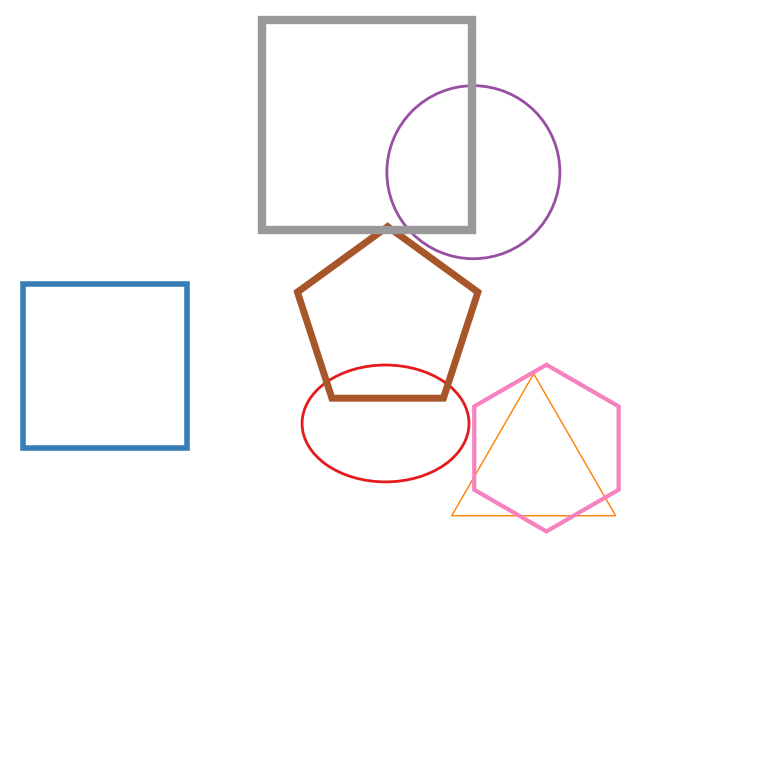[{"shape": "oval", "thickness": 1, "radius": 0.54, "center": [0.501, 0.45]}, {"shape": "square", "thickness": 2, "radius": 0.53, "center": [0.136, 0.525]}, {"shape": "circle", "thickness": 1, "radius": 0.56, "center": [0.615, 0.776]}, {"shape": "triangle", "thickness": 0.5, "radius": 0.61, "center": [0.693, 0.392]}, {"shape": "pentagon", "thickness": 2.5, "radius": 0.62, "center": [0.503, 0.583]}, {"shape": "hexagon", "thickness": 1.5, "radius": 0.54, "center": [0.71, 0.418]}, {"shape": "square", "thickness": 3, "radius": 0.68, "center": [0.477, 0.838]}]